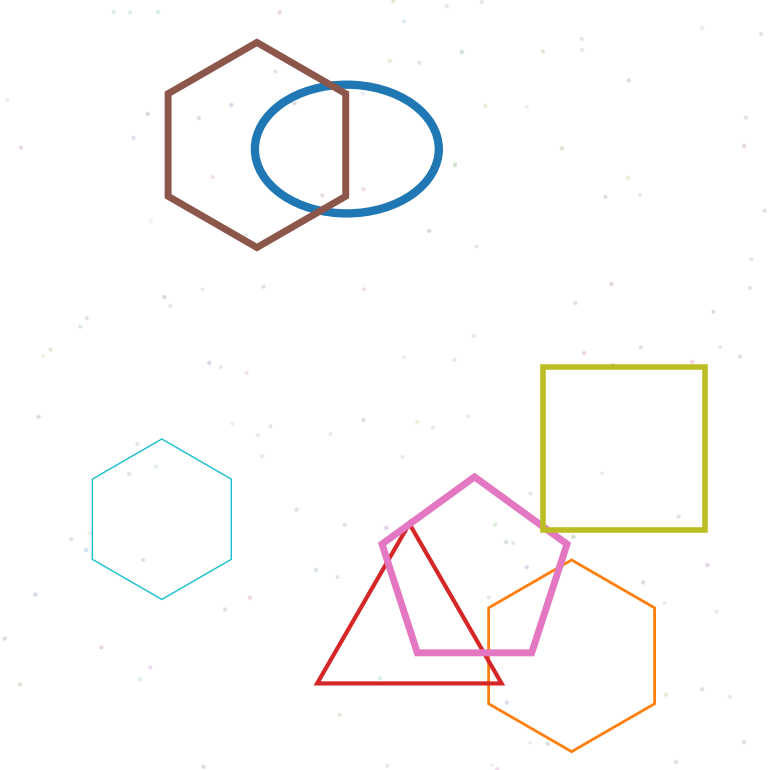[{"shape": "oval", "thickness": 3, "radius": 0.6, "center": [0.45, 0.806]}, {"shape": "hexagon", "thickness": 1, "radius": 0.62, "center": [0.742, 0.148]}, {"shape": "triangle", "thickness": 1.5, "radius": 0.69, "center": [0.532, 0.182]}, {"shape": "hexagon", "thickness": 2.5, "radius": 0.67, "center": [0.334, 0.812]}, {"shape": "pentagon", "thickness": 2.5, "radius": 0.63, "center": [0.616, 0.254]}, {"shape": "square", "thickness": 2, "radius": 0.53, "center": [0.81, 0.417]}, {"shape": "hexagon", "thickness": 0.5, "radius": 0.52, "center": [0.21, 0.326]}]